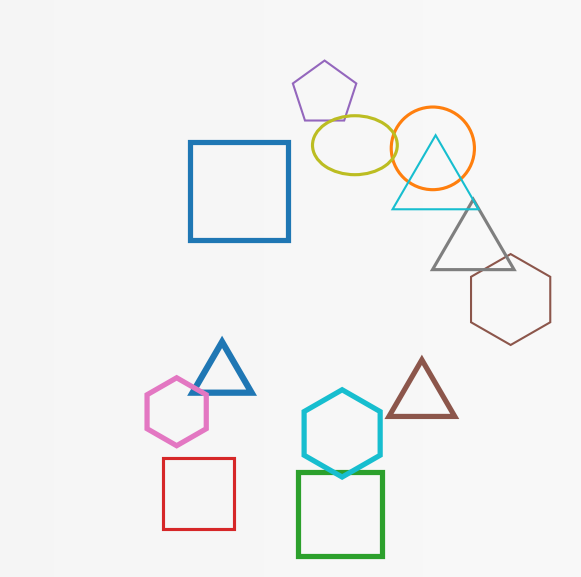[{"shape": "square", "thickness": 2.5, "radius": 0.42, "center": [0.411, 0.669]}, {"shape": "triangle", "thickness": 3, "radius": 0.29, "center": [0.382, 0.348]}, {"shape": "circle", "thickness": 1.5, "radius": 0.36, "center": [0.745, 0.742]}, {"shape": "square", "thickness": 2.5, "radius": 0.36, "center": [0.585, 0.109]}, {"shape": "square", "thickness": 1.5, "radius": 0.31, "center": [0.341, 0.145]}, {"shape": "pentagon", "thickness": 1, "radius": 0.29, "center": [0.558, 0.837]}, {"shape": "hexagon", "thickness": 1, "radius": 0.39, "center": [0.879, 0.48]}, {"shape": "triangle", "thickness": 2.5, "radius": 0.33, "center": [0.726, 0.311]}, {"shape": "hexagon", "thickness": 2.5, "radius": 0.29, "center": [0.304, 0.286]}, {"shape": "triangle", "thickness": 1.5, "radius": 0.4, "center": [0.814, 0.573]}, {"shape": "oval", "thickness": 1.5, "radius": 0.36, "center": [0.611, 0.748]}, {"shape": "hexagon", "thickness": 2.5, "radius": 0.38, "center": [0.589, 0.249]}, {"shape": "triangle", "thickness": 1, "radius": 0.43, "center": [0.749, 0.679]}]